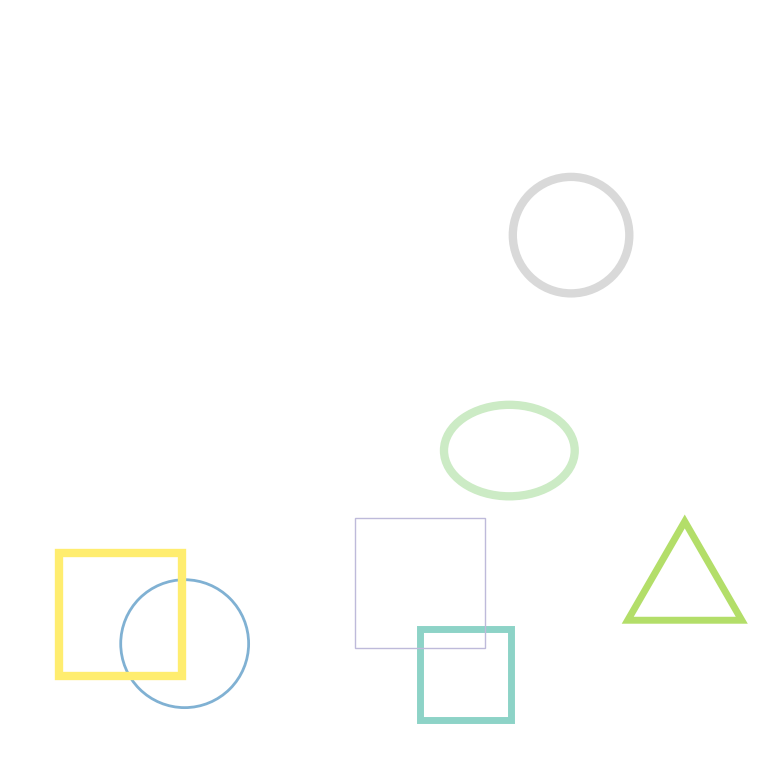[{"shape": "square", "thickness": 2.5, "radius": 0.3, "center": [0.605, 0.124]}, {"shape": "square", "thickness": 0.5, "radius": 0.42, "center": [0.545, 0.243]}, {"shape": "circle", "thickness": 1, "radius": 0.42, "center": [0.24, 0.164]}, {"shape": "triangle", "thickness": 2.5, "radius": 0.43, "center": [0.889, 0.237]}, {"shape": "circle", "thickness": 3, "radius": 0.38, "center": [0.742, 0.695]}, {"shape": "oval", "thickness": 3, "radius": 0.42, "center": [0.662, 0.415]}, {"shape": "square", "thickness": 3, "radius": 0.4, "center": [0.156, 0.202]}]